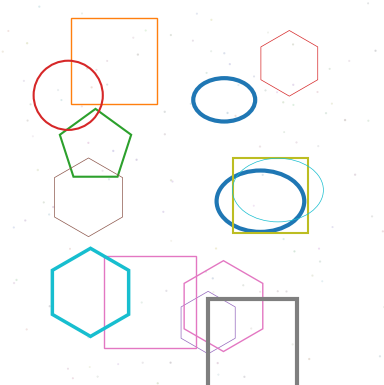[{"shape": "oval", "thickness": 3, "radius": 0.4, "center": [0.582, 0.741]}, {"shape": "oval", "thickness": 3, "radius": 0.57, "center": [0.676, 0.477]}, {"shape": "square", "thickness": 1, "radius": 0.56, "center": [0.296, 0.842]}, {"shape": "pentagon", "thickness": 1.5, "radius": 0.49, "center": [0.248, 0.62]}, {"shape": "hexagon", "thickness": 0.5, "radius": 0.43, "center": [0.751, 0.836]}, {"shape": "circle", "thickness": 1.5, "radius": 0.45, "center": [0.177, 0.752]}, {"shape": "hexagon", "thickness": 0.5, "radius": 0.41, "center": [0.541, 0.162]}, {"shape": "hexagon", "thickness": 0.5, "radius": 0.51, "center": [0.23, 0.488]}, {"shape": "hexagon", "thickness": 1, "radius": 0.59, "center": [0.58, 0.205]}, {"shape": "square", "thickness": 1, "radius": 0.59, "center": [0.39, 0.216]}, {"shape": "square", "thickness": 3, "radius": 0.58, "center": [0.655, 0.107]}, {"shape": "square", "thickness": 1.5, "radius": 0.49, "center": [0.702, 0.492]}, {"shape": "hexagon", "thickness": 2.5, "radius": 0.57, "center": [0.235, 0.241]}, {"shape": "oval", "thickness": 0.5, "radius": 0.59, "center": [0.722, 0.506]}]